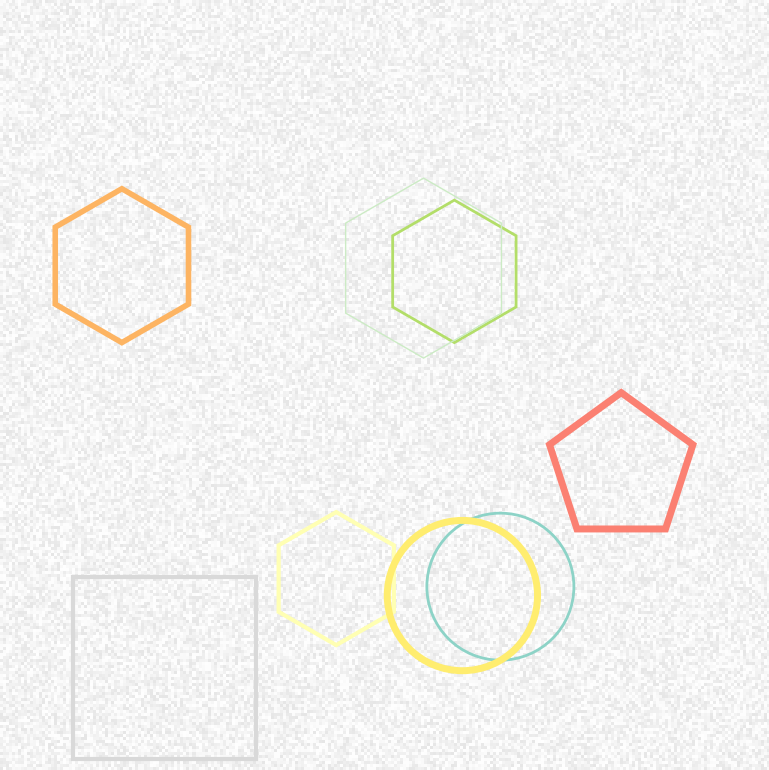[{"shape": "circle", "thickness": 1, "radius": 0.48, "center": [0.65, 0.238]}, {"shape": "hexagon", "thickness": 1.5, "radius": 0.43, "center": [0.437, 0.249]}, {"shape": "pentagon", "thickness": 2.5, "radius": 0.49, "center": [0.807, 0.392]}, {"shape": "hexagon", "thickness": 2, "radius": 0.5, "center": [0.158, 0.655]}, {"shape": "hexagon", "thickness": 1, "radius": 0.46, "center": [0.59, 0.648]}, {"shape": "square", "thickness": 1.5, "radius": 0.59, "center": [0.214, 0.132]}, {"shape": "hexagon", "thickness": 0.5, "radius": 0.58, "center": [0.55, 0.652]}, {"shape": "circle", "thickness": 2.5, "radius": 0.49, "center": [0.6, 0.227]}]